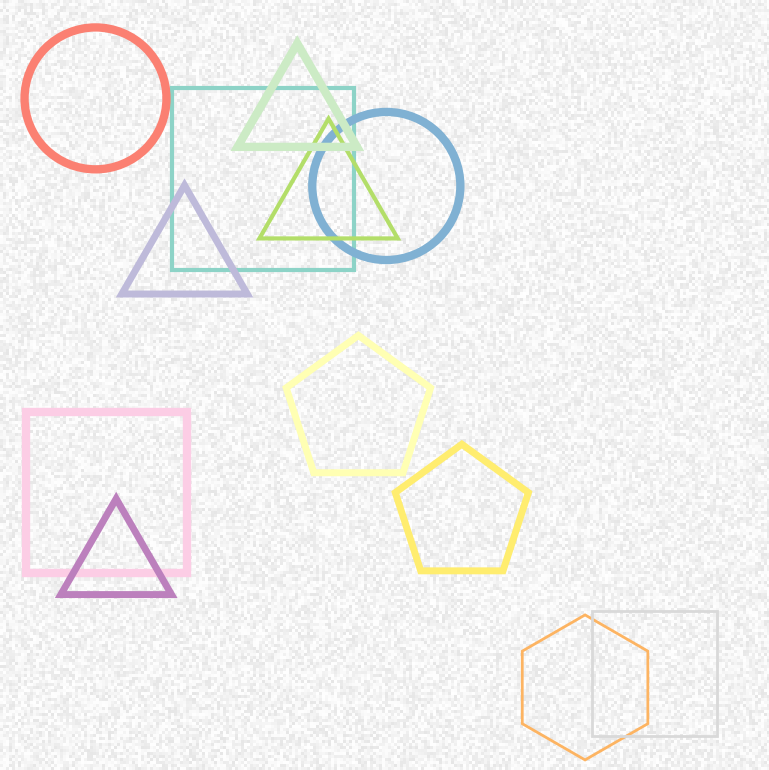[{"shape": "square", "thickness": 1.5, "radius": 0.59, "center": [0.342, 0.767]}, {"shape": "pentagon", "thickness": 2.5, "radius": 0.49, "center": [0.465, 0.466]}, {"shape": "triangle", "thickness": 2.5, "radius": 0.47, "center": [0.24, 0.665]}, {"shape": "circle", "thickness": 3, "radius": 0.46, "center": [0.124, 0.872]}, {"shape": "circle", "thickness": 3, "radius": 0.48, "center": [0.502, 0.758]}, {"shape": "hexagon", "thickness": 1, "radius": 0.47, "center": [0.76, 0.107]}, {"shape": "triangle", "thickness": 1.5, "radius": 0.52, "center": [0.427, 0.742]}, {"shape": "square", "thickness": 3, "radius": 0.52, "center": [0.139, 0.361]}, {"shape": "square", "thickness": 1, "radius": 0.4, "center": [0.85, 0.125]}, {"shape": "triangle", "thickness": 2.5, "radius": 0.41, "center": [0.151, 0.269]}, {"shape": "triangle", "thickness": 3, "radius": 0.45, "center": [0.386, 0.854]}, {"shape": "pentagon", "thickness": 2.5, "radius": 0.45, "center": [0.6, 0.332]}]